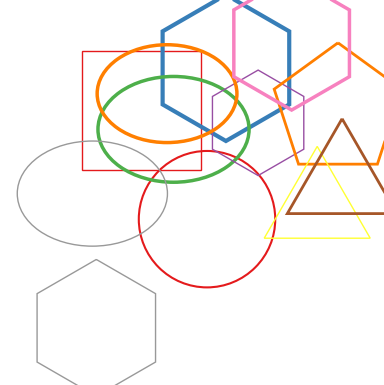[{"shape": "circle", "thickness": 1.5, "radius": 0.89, "center": [0.538, 0.431]}, {"shape": "square", "thickness": 1, "radius": 0.77, "center": [0.368, 0.714]}, {"shape": "hexagon", "thickness": 3, "radius": 0.95, "center": [0.587, 0.824]}, {"shape": "oval", "thickness": 2.5, "radius": 0.98, "center": [0.451, 0.664]}, {"shape": "hexagon", "thickness": 1, "radius": 0.68, "center": [0.67, 0.681]}, {"shape": "oval", "thickness": 2.5, "radius": 0.91, "center": [0.434, 0.757]}, {"shape": "pentagon", "thickness": 2, "radius": 0.87, "center": [0.878, 0.715]}, {"shape": "triangle", "thickness": 1, "radius": 0.79, "center": [0.824, 0.461]}, {"shape": "triangle", "thickness": 2, "radius": 0.82, "center": [0.889, 0.527]}, {"shape": "hexagon", "thickness": 2.5, "radius": 0.87, "center": [0.757, 0.888]}, {"shape": "hexagon", "thickness": 1, "radius": 0.89, "center": [0.25, 0.148]}, {"shape": "oval", "thickness": 1, "radius": 0.98, "center": [0.24, 0.497]}]